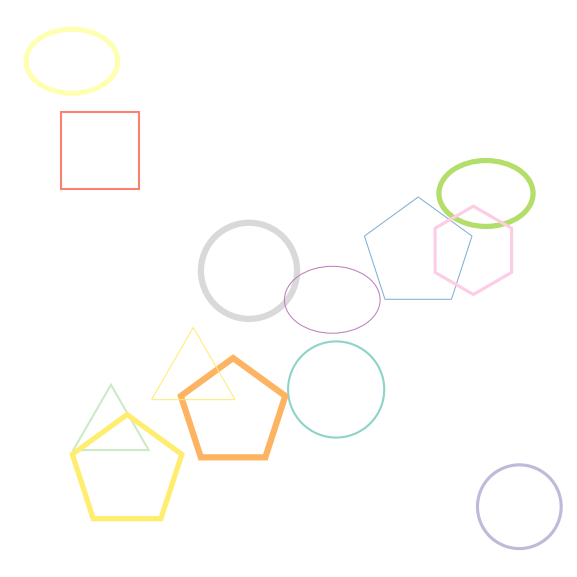[{"shape": "circle", "thickness": 1, "radius": 0.42, "center": [0.582, 0.325]}, {"shape": "oval", "thickness": 2.5, "radius": 0.4, "center": [0.125, 0.893]}, {"shape": "circle", "thickness": 1.5, "radius": 0.36, "center": [0.899, 0.122]}, {"shape": "square", "thickness": 1, "radius": 0.34, "center": [0.173, 0.738]}, {"shape": "pentagon", "thickness": 0.5, "radius": 0.49, "center": [0.724, 0.56]}, {"shape": "pentagon", "thickness": 3, "radius": 0.48, "center": [0.404, 0.284]}, {"shape": "oval", "thickness": 2.5, "radius": 0.41, "center": [0.842, 0.664]}, {"shape": "hexagon", "thickness": 1.5, "radius": 0.38, "center": [0.82, 0.566]}, {"shape": "circle", "thickness": 3, "radius": 0.42, "center": [0.431, 0.53]}, {"shape": "oval", "thickness": 0.5, "radius": 0.41, "center": [0.575, 0.48]}, {"shape": "triangle", "thickness": 1, "radius": 0.38, "center": [0.192, 0.257]}, {"shape": "pentagon", "thickness": 2.5, "radius": 0.5, "center": [0.22, 0.182]}, {"shape": "triangle", "thickness": 0.5, "radius": 0.42, "center": [0.335, 0.349]}]